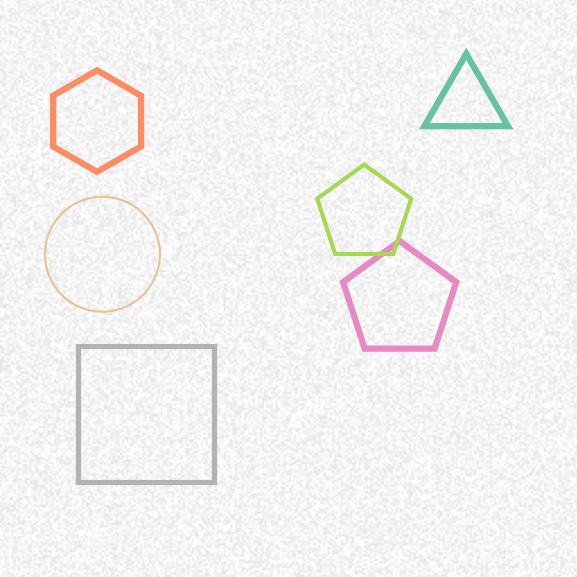[{"shape": "triangle", "thickness": 3, "radius": 0.42, "center": [0.807, 0.822]}, {"shape": "hexagon", "thickness": 3, "radius": 0.44, "center": [0.168, 0.789]}, {"shape": "pentagon", "thickness": 3, "radius": 0.51, "center": [0.692, 0.479]}, {"shape": "pentagon", "thickness": 2, "radius": 0.43, "center": [0.631, 0.629]}, {"shape": "circle", "thickness": 1, "radius": 0.5, "center": [0.177, 0.559]}, {"shape": "square", "thickness": 2.5, "radius": 0.59, "center": [0.253, 0.283]}]